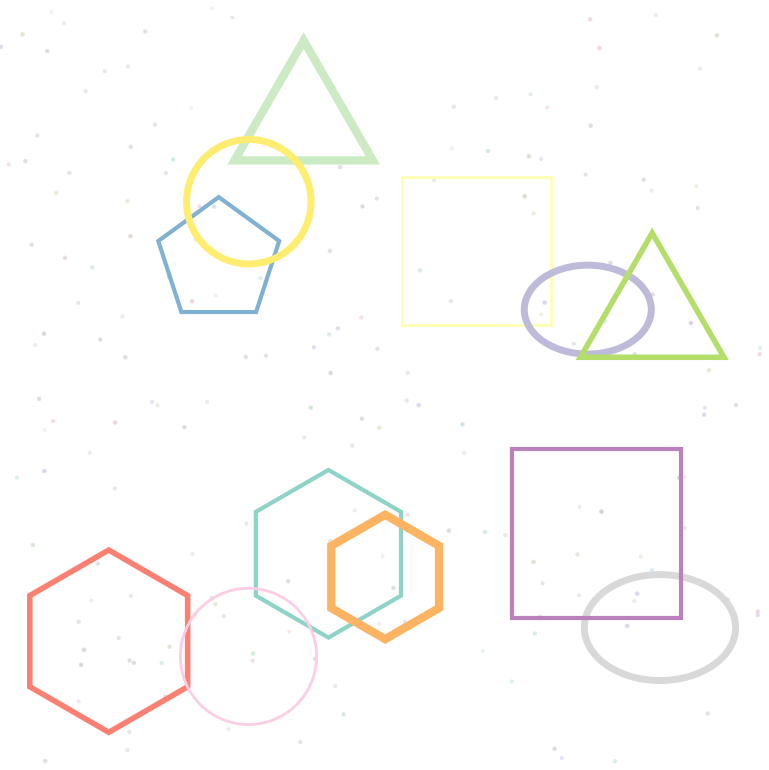[{"shape": "hexagon", "thickness": 1.5, "radius": 0.54, "center": [0.427, 0.281]}, {"shape": "square", "thickness": 1, "radius": 0.48, "center": [0.619, 0.674]}, {"shape": "oval", "thickness": 2.5, "radius": 0.41, "center": [0.763, 0.598]}, {"shape": "hexagon", "thickness": 2, "radius": 0.59, "center": [0.141, 0.167]}, {"shape": "pentagon", "thickness": 1.5, "radius": 0.41, "center": [0.284, 0.662]}, {"shape": "hexagon", "thickness": 3, "radius": 0.4, "center": [0.5, 0.251]}, {"shape": "triangle", "thickness": 2, "radius": 0.54, "center": [0.847, 0.59]}, {"shape": "circle", "thickness": 1, "radius": 0.44, "center": [0.323, 0.148]}, {"shape": "oval", "thickness": 2.5, "radius": 0.49, "center": [0.857, 0.185]}, {"shape": "square", "thickness": 1.5, "radius": 0.55, "center": [0.775, 0.307]}, {"shape": "triangle", "thickness": 3, "radius": 0.52, "center": [0.394, 0.844]}, {"shape": "circle", "thickness": 2.5, "radius": 0.4, "center": [0.323, 0.738]}]